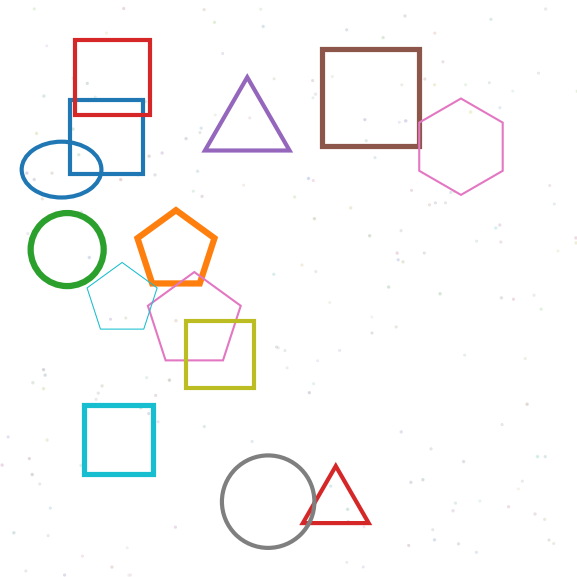[{"shape": "oval", "thickness": 2, "radius": 0.35, "center": [0.107, 0.705]}, {"shape": "square", "thickness": 2, "radius": 0.32, "center": [0.184, 0.762]}, {"shape": "pentagon", "thickness": 3, "radius": 0.35, "center": [0.305, 0.565]}, {"shape": "circle", "thickness": 3, "radius": 0.32, "center": [0.116, 0.567]}, {"shape": "triangle", "thickness": 2, "radius": 0.33, "center": [0.581, 0.126]}, {"shape": "square", "thickness": 2, "radius": 0.33, "center": [0.195, 0.865]}, {"shape": "triangle", "thickness": 2, "radius": 0.42, "center": [0.428, 0.781]}, {"shape": "square", "thickness": 2.5, "radius": 0.42, "center": [0.641, 0.831]}, {"shape": "hexagon", "thickness": 1, "radius": 0.42, "center": [0.798, 0.745]}, {"shape": "pentagon", "thickness": 1, "radius": 0.42, "center": [0.336, 0.444]}, {"shape": "circle", "thickness": 2, "radius": 0.4, "center": [0.464, 0.13]}, {"shape": "square", "thickness": 2, "radius": 0.29, "center": [0.381, 0.386]}, {"shape": "square", "thickness": 2.5, "radius": 0.3, "center": [0.205, 0.238]}, {"shape": "pentagon", "thickness": 0.5, "radius": 0.32, "center": [0.211, 0.481]}]